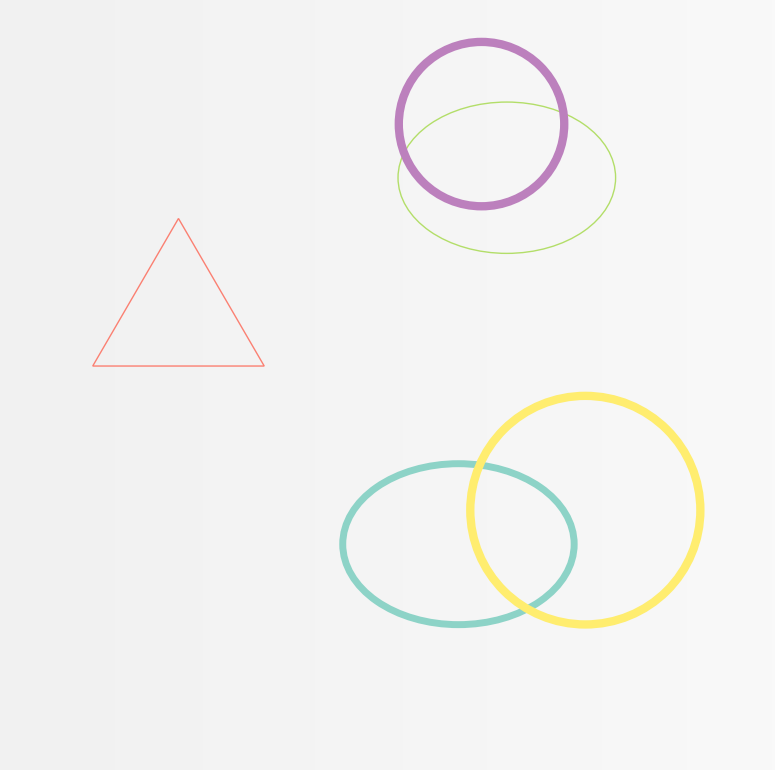[{"shape": "oval", "thickness": 2.5, "radius": 0.75, "center": [0.592, 0.293]}, {"shape": "triangle", "thickness": 0.5, "radius": 0.64, "center": [0.23, 0.589]}, {"shape": "oval", "thickness": 0.5, "radius": 0.7, "center": [0.654, 0.769]}, {"shape": "circle", "thickness": 3, "radius": 0.53, "center": [0.621, 0.839]}, {"shape": "circle", "thickness": 3, "radius": 0.74, "center": [0.755, 0.337]}]